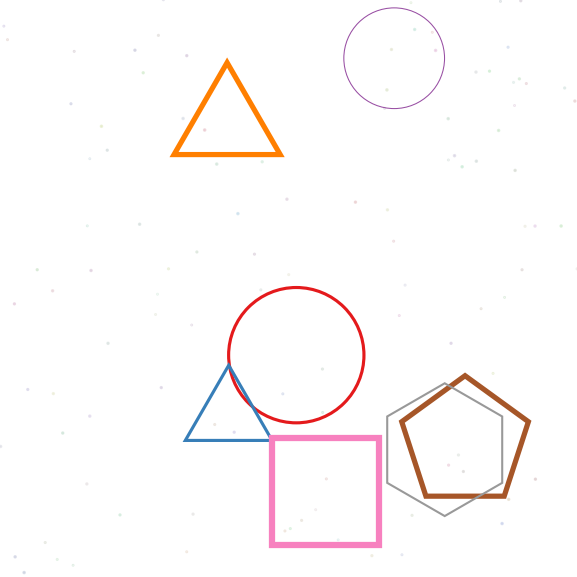[{"shape": "circle", "thickness": 1.5, "radius": 0.59, "center": [0.513, 0.384]}, {"shape": "triangle", "thickness": 1.5, "radius": 0.43, "center": [0.396, 0.28]}, {"shape": "circle", "thickness": 0.5, "radius": 0.44, "center": [0.683, 0.898]}, {"shape": "triangle", "thickness": 2.5, "radius": 0.53, "center": [0.393, 0.785]}, {"shape": "pentagon", "thickness": 2.5, "radius": 0.58, "center": [0.805, 0.233]}, {"shape": "square", "thickness": 3, "radius": 0.46, "center": [0.563, 0.148]}, {"shape": "hexagon", "thickness": 1, "radius": 0.57, "center": [0.77, 0.22]}]